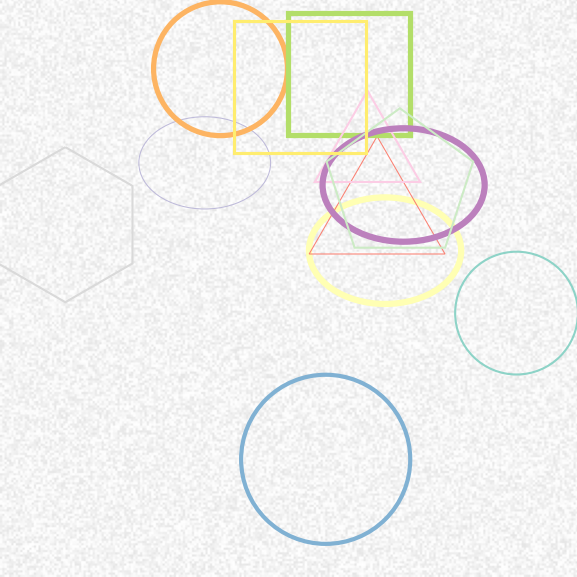[{"shape": "circle", "thickness": 1, "radius": 0.53, "center": [0.894, 0.457]}, {"shape": "oval", "thickness": 3, "radius": 0.66, "center": [0.667, 0.565]}, {"shape": "oval", "thickness": 0.5, "radius": 0.57, "center": [0.355, 0.717]}, {"shape": "triangle", "thickness": 0.5, "radius": 0.68, "center": [0.653, 0.627]}, {"shape": "circle", "thickness": 2, "radius": 0.73, "center": [0.564, 0.204]}, {"shape": "circle", "thickness": 2.5, "radius": 0.58, "center": [0.382, 0.88]}, {"shape": "square", "thickness": 2.5, "radius": 0.53, "center": [0.604, 0.871]}, {"shape": "triangle", "thickness": 1, "radius": 0.53, "center": [0.636, 0.737]}, {"shape": "hexagon", "thickness": 1, "radius": 0.67, "center": [0.113, 0.61]}, {"shape": "oval", "thickness": 3, "radius": 0.7, "center": [0.699, 0.679]}, {"shape": "pentagon", "thickness": 1, "radius": 0.67, "center": [0.692, 0.678]}, {"shape": "square", "thickness": 1.5, "radius": 0.57, "center": [0.519, 0.848]}]